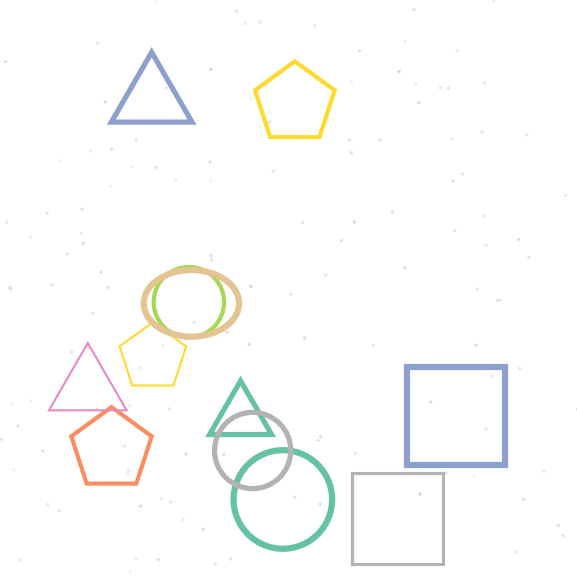[{"shape": "circle", "thickness": 3, "radius": 0.43, "center": [0.49, 0.134]}, {"shape": "triangle", "thickness": 2.5, "radius": 0.31, "center": [0.417, 0.278]}, {"shape": "pentagon", "thickness": 2, "radius": 0.37, "center": [0.193, 0.221]}, {"shape": "triangle", "thickness": 2.5, "radius": 0.4, "center": [0.263, 0.828]}, {"shape": "square", "thickness": 3, "radius": 0.42, "center": [0.789, 0.279]}, {"shape": "triangle", "thickness": 1, "radius": 0.39, "center": [0.152, 0.327]}, {"shape": "circle", "thickness": 2, "radius": 0.3, "center": [0.327, 0.476]}, {"shape": "pentagon", "thickness": 2, "radius": 0.36, "center": [0.511, 0.82]}, {"shape": "pentagon", "thickness": 1, "radius": 0.3, "center": [0.265, 0.381]}, {"shape": "oval", "thickness": 3, "radius": 0.41, "center": [0.332, 0.474]}, {"shape": "circle", "thickness": 2.5, "radius": 0.33, "center": [0.437, 0.219]}, {"shape": "square", "thickness": 1.5, "radius": 0.39, "center": [0.688, 0.101]}]